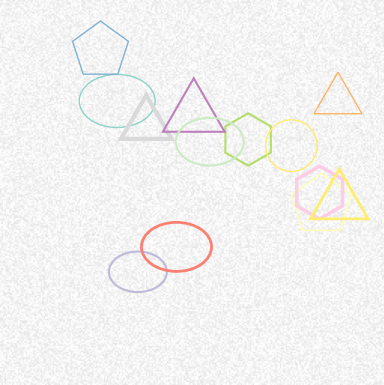[{"shape": "oval", "thickness": 1, "radius": 0.49, "center": [0.304, 0.738]}, {"shape": "pentagon", "thickness": 1, "radius": 0.41, "center": [0.835, 0.468]}, {"shape": "oval", "thickness": 1.5, "radius": 0.38, "center": [0.358, 0.294]}, {"shape": "oval", "thickness": 2, "radius": 0.46, "center": [0.458, 0.359]}, {"shape": "pentagon", "thickness": 1, "radius": 0.38, "center": [0.261, 0.869]}, {"shape": "triangle", "thickness": 1, "radius": 0.36, "center": [0.878, 0.741]}, {"shape": "hexagon", "thickness": 1.5, "radius": 0.34, "center": [0.644, 0.638]}, {"shape": "hexagon", "thickness": 2.5, "radius": 0.34, "center": [0.83, 0.5]}, {"shape": "triangle", "thickness": 3, "radius": 0.38, "center": [0.38, 0.677]}, {"shape": "triangle", "thickness": 1.5, "radius": 0.46, "center": [0.503, 0.704]}, {"shape": "oval", "thickness": 1.5, "radius": 0.44, "center": [0.545, 0.632]}, {"shape": "triangle", "thickness": 2, "radius": 0.43, "center": [0.881, 0.475]}, {"shape": "circle", "thickness": 1, "radius": 0.33, "center": [0.757, 0.622]}]